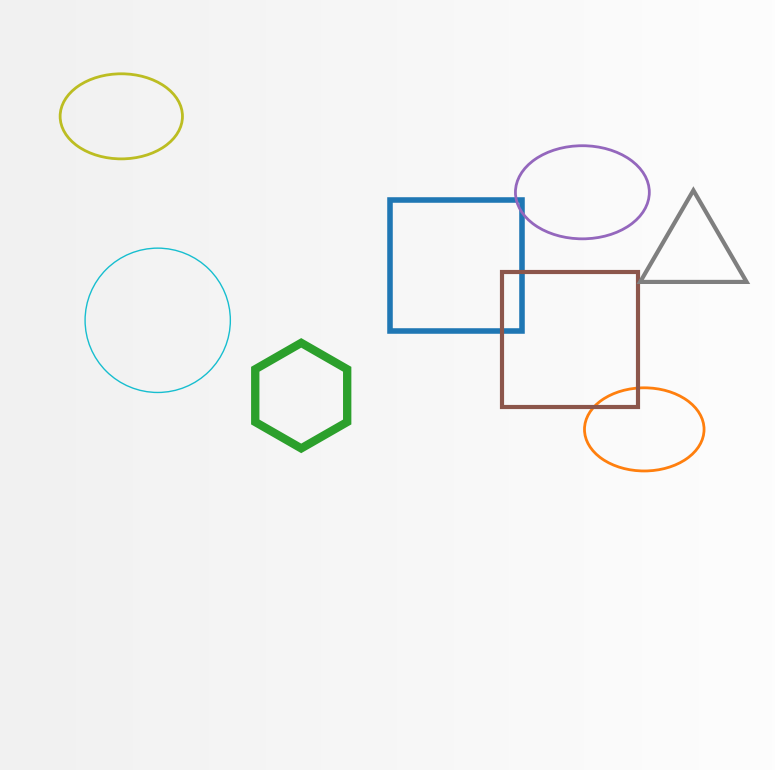[{"shape": "square", "thickness": 2, "radius": 0.42, "center": [0.588, 0.655]}, {"shape": "oval", "thickness": 1, "radius": 0.39, "center": [0.831, 0.442]}, {"shape": "hexagon", "thickness": 3, "radius": 0.34, "center": [0.389, 0.486]}, {"shape": "oval", "thickness": 1, "radius": 0.43, "center": [0.751, 0.75]}, {"shape": "square", "thickness": 1.5, "radius": 0.44, "center": [0.736, 0.559]}, {"shape": "triangle", "thickness": 1.5, "radius": 0.4, "center": [0.895, 0.674]}, {"shape": "oval", "thickness": 1, "radius": 0.39, "center": [0.157, 0.849]}, {"shape": "circle", "thickness": 0.5, "radius": 0.47, "center": [0.204, 0.584]}]